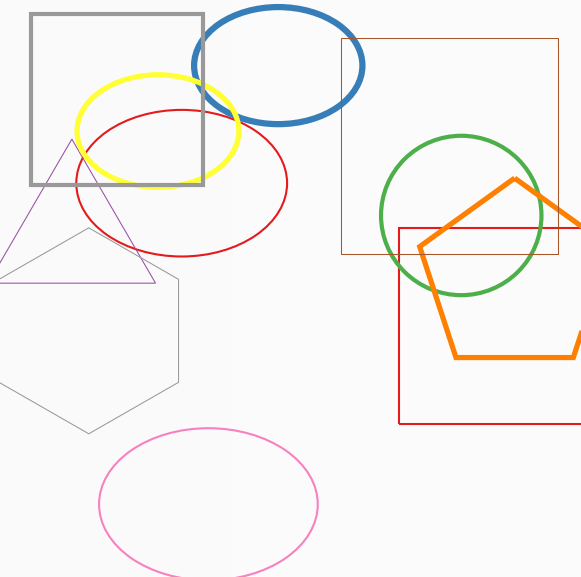[{"shape": "oval", "thickness": 1, "radius": 0.91, "center": [0.313, 0.682]}, {"shape": "square", "thickness": 1, "radius": 0.85, "center": [0.856, 0.434]}, {"shape": "oval", "thickness": 3, "radius": 0.72, "center": [0.479, 0.886]}, {"shape": "circle", "thickness": 2, "radius": 0.69, "center": [0.794, 0.626]}, {"shape": "triangle", "thickness": 0.5, "radius": 0.83, "center": [0.124, 0.592]}, {"shape": "pentagon", "thickness": 2.5, "radius": 0.86, "center": [0.885, 0.519]}, {"shape": "oval", "thickness": 2.5, "radius": 0.7, "center": [0.272, 0.772]}, {"shape": "square", "thickness": 0.5, "radius": 0.93, "center": [0.773, 0.747]}, {"shape": "oval", "thickness": 1, "radius": 0.94, "center": [0.359, 0.126]}, {"shape": "square", "thickness": 2, "radius": 0.74, "center": [0.201, 0.826]}, {"shape": "hexagon", "thickness": 0.5, "radius": 0.89, "center": [0.153, 0.426]}]